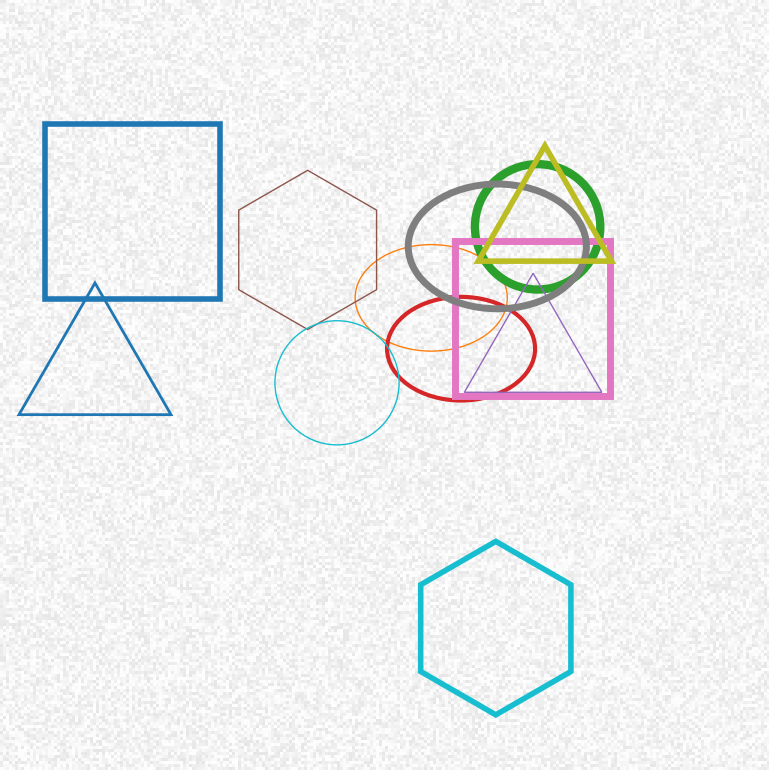[{"shape": "triangle", "thickness": 1, "radius": 0.57, "center": [0.123, 0.518]}, {"shape": "square", "thickness": 2, "radius": 0.57, "center": [0.172, 0.725]}, {"shape": "oval", "thickness": 0.5, "radius": 0.49, "center": [0.56, 0.613]}, {"shape": "circle", "thickness": 3, "radius": 0.41, "center": [0.698, 0.705]}, {"shape": "oval", "thickness": 1.5, "radius": 0.48, "center": [0.599, 0.547]}, {"shape": "triangle", "thickness": 0.5, "radius": 0.52, "center": [0.692, 0.542]}, {"shape": "hexagon", "thickness": 0.5, "radius": 0.52, "center": [0.4, 0.675]}, {"shape": "square", "thickness": 2.5, "radius": 0.5, "center": [0.692, 0.587]}, {"shape": "oval", "thickness": 2.5, "radius": 0.58, "center": [0.646, 0.68]}, {"shape": "triangle", "thickness": 2, "radius": 0.5, "center": [0.708, 0.711]}, {"shape": "hexagon", "thickness": 2, "radius": 0.56, "center": [0.644, 0.184]}, {"shape": "circle", "thickness": 0.5, "radius": 0.4, "center": [0.438, 0.503]}]